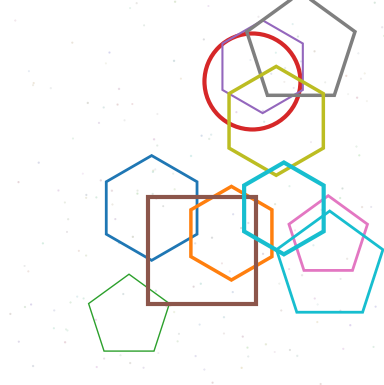[{"shape": "hexagon", "thickness": 2, "radius": 0.68, "center": [0.394, 0.46]}, {"shape": "hexagon", "thickness": 2.5, "radius": 0.61, "center": [0.601, 0.394]}, {"shape": "pentagon", "thickness": 1, "radius": 0.55, "center": [0.335, 0.177]}, {"shape": "circle", "thickness": 3, "radius": 0.62, "center": [0.656, 0.788]}, {"shape": "hexagon", "thickness": 1.5, "radius": 0.6, "center": [0.682, 0.827]}, {"shape": "square", "thickness": 3, "radius": 0.7, "center": [0.524, 0.35]}, {"shape": "pentagon", "thickness": 2, "radius": 0.54, "center": [0.852, 0.384]}, {"shape": "pentagon", "thickness": 2.5, "radius": 0.74, "center": [0.781, 0.872]}, {"shape": "hexagon", "thickness": 2.5, "radius": 0.71, "center": [0.717, 0.686]}, {"shape": "pentagon", "thickness": 2, "radius": 0.73, "center": [0.856, 0.307]}, {"shape": "hexagon", "thickness": 3, "radius": 0.6, "center": [0.737, 0.459]}]